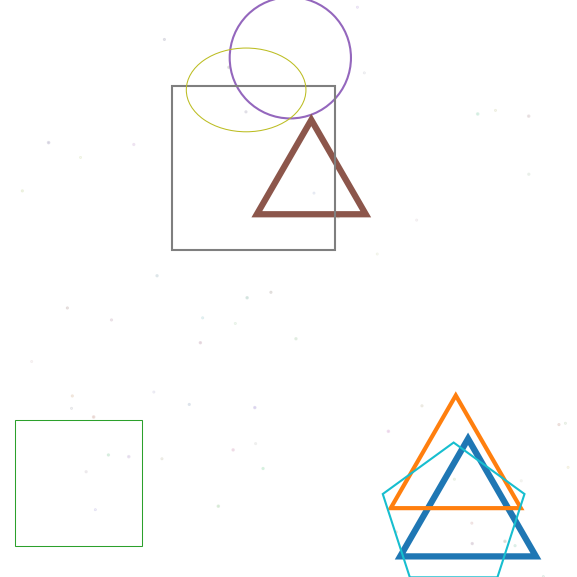[{"shape": "triangle", "thickness": 3, "radius": 0.68, "center": [0.81, 0.104]}, {"shape": "triangle", "thickness": 2, "radius": 0.65, "center": [0.789, 0.184]}, {"shape": "square", "thickness": 0.5, "radius": 0.55, "center": [0.136, 0.163]}, {"shape": "circle", "thickness": 1, "radius": 0.52, "center": [0.503, 0.899]}, {"shape": "triangle", "thickness": 3, "radius": 0.54, "center": [0.539, 0.683]}, {"shape": "square", "thickness": 1, "radius": 0.71, "center": [0.439, 0.708]}, {"shape": "oval", "thickness": 0.5, "radius": 0.52, "center": [0.426, 0.843]}, {"shape": "pentagon", "thickness": 1, "radius": 0.65, "center": [0.786, 0.104]}]